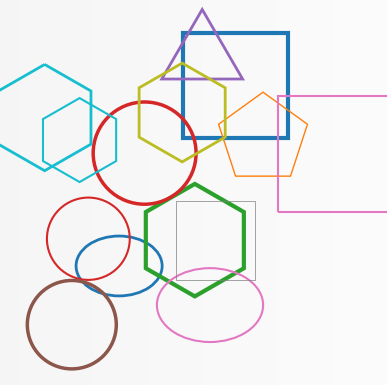[{"shape": "square", "thickness": 3, "radius": 0.68, "center": [0.607, 0.778]}, {"shape": "oval", "thickness": 2, "radius": 0.56, "center": [0.307, 0.309]}, {"shape": "pentagon", "thickness": 1, "radius": 0.6, "center": [0.679, 0.64]}, {"shape": "hexagon", "thickness": 3, "radius": 0.73, "center": [0.503, 0.376]}, {"shape": "circle", "thickness": 1.5, "radius": 0.53, "center": [0.228, 0.38]}, {"shape": "circle", "thickness": 2.5, "radius": 0.66, "center": [0.373, 0.602]}, {"shape": "triangle", "thickness": 2, "radius": 0.6, "center": [0.522, 0.855]}, {"shape": "circle", "thickness": 2.5, "radius": 0.57, "center": [0.185, 0.157]}, {"shape": "oval", "thickness": 1.5, "radius": 0.69, "center": [0.542, 0.208]}, {"shape": "square", "thickness": 1.5, "radius": 0.75, "center": [0.866, 0.6]}, {"shape": "square", "thickness": 0.5, "radius": 0.51, "center": [0.556, 0.376]}, {"shape": "hexagon", "thickness": 2, "radius": 0.64, "center": [0.47, 0.708]}, {"shape": "hexagon", "thickness": 1.5, "radius": 0.55, "center": [0.205, 0.636]}, {"shape": "hexagon", "thickness": 2, "radius": 0.69, "center": [0.115, 0.695]}]